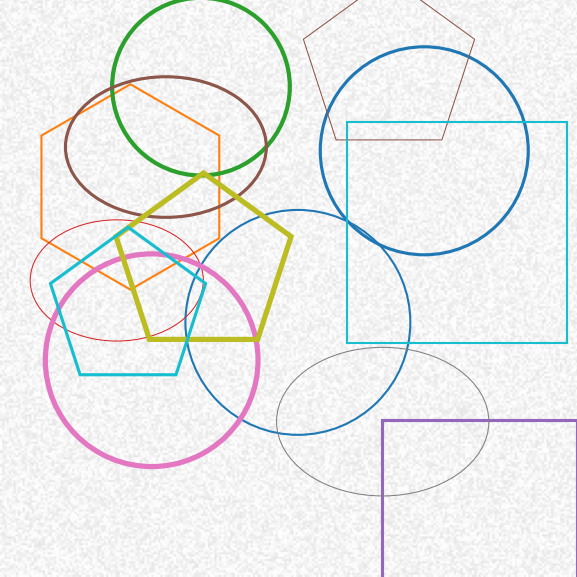[{"shape": "circle", "thickness": 1, "radius": 0.97, "center": [0.516, 0.441]}, {"shape": "circle", "thickness": 1.5, "radius": 0.9, "center": [0.735, 0.738]}, {"shape": "hexagon", "thickness": 1, "radius": 0.89, "center": [0.226, 0.675]}, {"shape": "circle", "thickness": 2, "radius": 0.77, "center": [0.348, 0.849]}, {"shape": "oval", "thickness": 0.5, "radius": 0.75, "center": [0.202, 0.514]}, {"shape": "square", "thickness": 1.5, "radius": 0.84, "center": [0.83, 0.103]}, {"shape": "oval", "thickness": 1.5, "radius": 0.87, "center": [0.287, 0.745]}, {"shape": "pentagon", "thickness": 0.5, "radius": 0.78, "center": [0.674, 0.883]}, {"shape": "circle", "thickness": 2.5, "radius": 0.92, "center": [0.263, 0.375]}, {"shape": "oval", "thickness": 0.5, "radius": 0.92, "center": [0.663, 0.269]}, {"shape": "pentagon", "thickness": 2.5, "radius": 0.8, "center": [0.352, 0.54]}, {"shape": "pentagon", "thickness": 1.5, "radius": 0.71, "center": [0.222, 0.464]}, {"shape": "square", "thickness": 1, "radius": 0.96, "center": [0.792, 0.597]}]